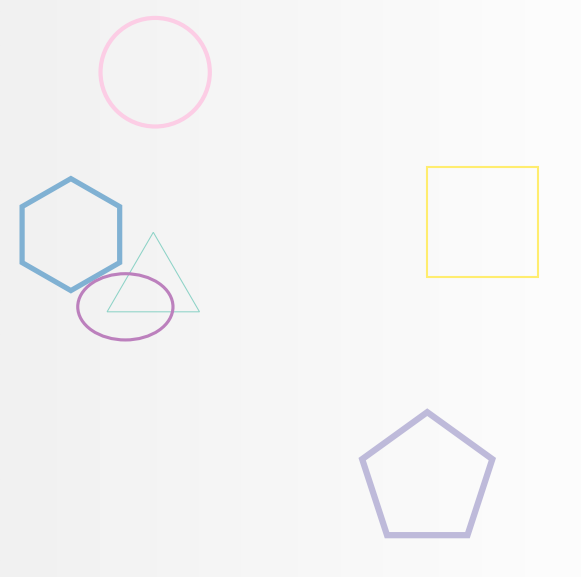[{"shape": "triangle", "thickness": 0.5, "radius": 0.46, "center": [0.264, 0.505]}, {"shape": "pentagon", "thickness": 3, "radius": 0.59, "center": [0.735, 0.168]}, {"shape": "hexagon", "thickness": 2.5, "radius": 0.48, "center": [0.122, 0.593]}, {"shape": "circle", "thickness": 2, "radius": 0.47, "center": [0.267, 0.874]}, {"shape": "oval", "thickness": 1.5, "radius": 0.41, "center": [0.216, 0.468]}, {"shape": "square", "thickness": 1, "radius": 0.48, "center": [0.83, 0.615]}]